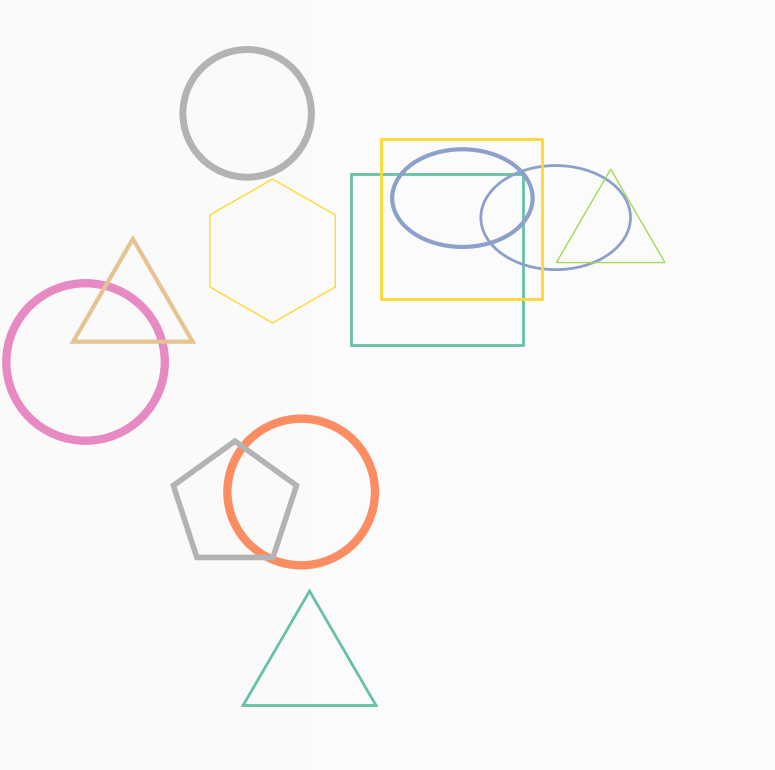[{"shape": "triangle", "thickness": 1, "radius": 0.5, "center": [0.399, 0.133]}, {"shape": "square", "thickness": 1, "radius": 0.55, "center": [0.564, 0.663]}, {"shape": "circle", "thickness": 3, "radius": 0.48, "center": [0.389, 0.361]}, {"shape": "oval", "thickness": 1.5, "radius": 0.45, "center": [0.597, 0.743]}, {"shape": "oval", "thickness": 1, "radius": 0.48, "center": [0.717, 0.717]}, {"shape": "circle", "thickness": 3, "radius": 0.51, "center": [0.11, 0.53]}, {"shape": "triangle", "thickness": 0.5, "radius": 0.4, "center": [0.788, 0.699]}, {"shape": "square", "thickness": 1, "radius": 0.52, "center": [0.595, 0.716]}, {"shape": "hexagon", "thickness": 0.5, "radius": 0.47, "center": [0.352, 0.674]}, {"shape": "triangle", "thickness": 1.5, "radius": 0.45, "center": [0.171, 0.601]}, {"shape": "circle", "thickness": 2.5, "radius": 0.41, "center": [0.319, 0.853]}, {"shape": "pentagon", "thickness": 2, "radius": 0.42, "center": [0.303, 0.344]}]